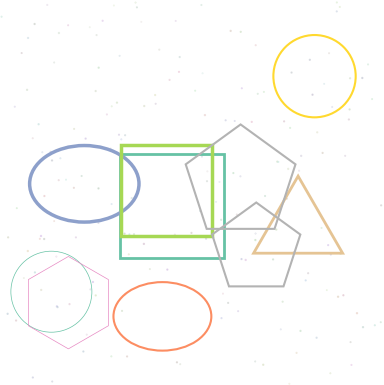[{"shape": "circle", "thickness": 0.5, "radius": 0.53, "center": [0.133, 0.242]}, {"shape": "square", "thickness": 2, "radius": 0.68, "center": [0.447, 0.465]}, {"shape": "oval", "thickness": 1.5, "radius": 0.64, "center": [0.422, 0.178]}, {"shape": "oval", "thickness": 2.5, "radius": 0.71, "center": [0.219, 0.523]}, {"shape": "hexagon", "thickness": 0.5, "radius": 0.6, "center": [0.178, 0.214]}, {"shape": "square", "thickness": 2.5, "radius": 0.59, "center": [0.432, 0.505]}, {"shape": "circle", "thickness": 1.5, "radius": 0.53, "center": [0.817, 0.802]}, {"shape": "triangle", "thickness": 2, "radius": 0.67, "center": [0.774, 0.409]}, {"shape": "pentagon", "thickness": 1.5, "radius": 0.6, "center": [0.666, 0.354]}, {"shape": "pentagon", "thickness": 1.5, "radius": 0.75, "center": [0.625, 0.527]}]